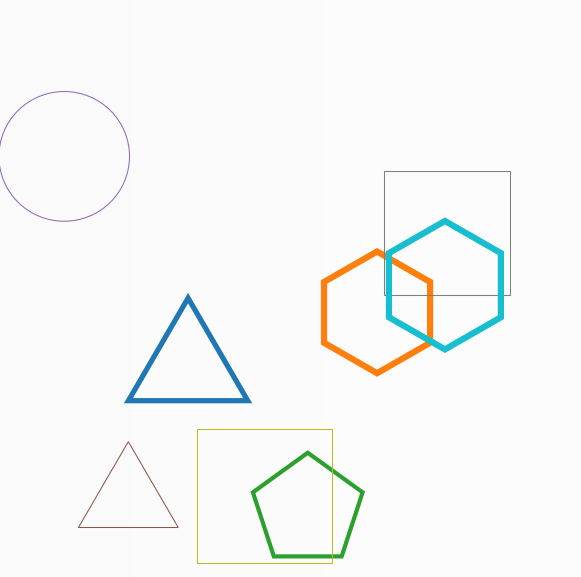[{"shape": "triangle", "thickness": 2.5, "radius": 0.59, "center": [0.324, 0.365]}, {"shape": "hexagon", "thickness": 3, "radius": 0.53, "center": [0.649, 0.458]}, {"shape": "pentagon", "thickness": 2, "radius": 0.5, "center": [0.529, 0.116]}, {"shape": "circle", "thickness": 0.5, "radius": 0.56, "center": [0.11, 0.728]}, {"shape": "triangle", "thickness": 0.5, "radius": 0.5, "center": [0.221, 0.135]}, {"shape": "square", "thickness": 0.5, "radius": 0.54, "center": [0.769, 0.596]}, {"shape": "square", "thickness": 0.5, "radius": 0.58, "center": [0.456, 0.14]}, {"shape": "hexagon", "thickness": 3, "radius": 0.56, "center": [0.765, 0.505]}]